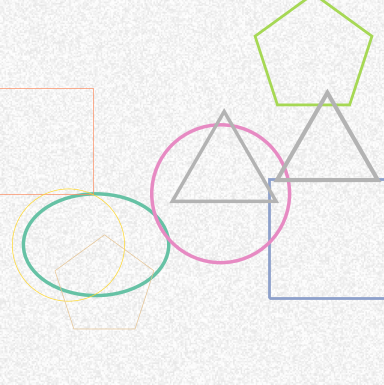[{"shape": "oval", "thickness": 2.5, "radius": 0.94, "center": [0.25, 0.364]}, {"shape": "square", "thickness": 0.5, "radius": 0.69, "center": [0.105, 0.635]}, {"shape": "square", "thickness": 2, "radius": 0.77, "center": [0.853, 0.381]}, {"shape": "circle", "thickness": 2.5, "radius": 0.9, "center": [0.573, 0.497]}, {"shape": "pentagon", "thickness": 2, "radius": 0.8, "center": [0.814, 0.857]}, {"shape": "circle", "thickness": 0.5, "radius": 0.73, "center": [0.178, 0.363]}, {"shape": "pentagon", "thickness": 0.5, "radius": 0.68, "center": [0.271, 0.255]}, {"shape": "triangle", "thickness": 3, "radius": 0.76, "center": [0.85, 0.608]}, {"shape": "triangle", "thickness": 2.5, "radius": 0.78, "center": [0.582, 0.555]}]